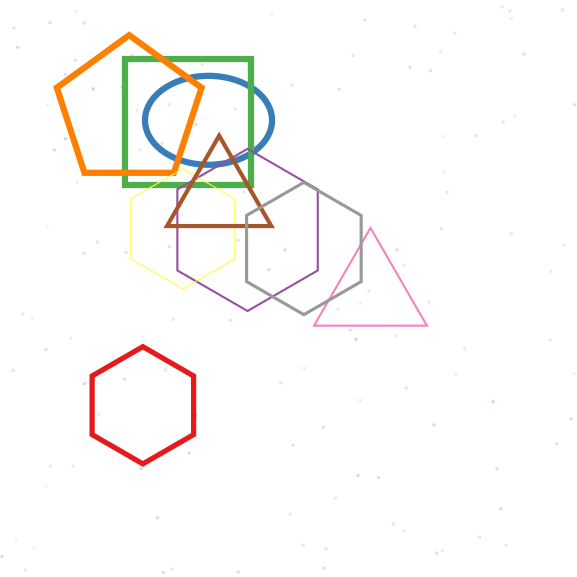[{"shape": "hexagon", "thickness": 2.5, "radius": 0.51, "center": [0.247, 0.297]}, {"shape": "oval", "thickness": 3, "radius": 0.55, "center": [0.361, 0.791]}, {"shape": "square", "thickness": 3, "radius": 0.54, "center": [0.326, 0.788]}, {"shape": "hexagon", "thickness": 1, "radius": 0.7, "center": [0.429, 0.601]}, {"shape": "pentagon", "thickness": 3, "radius": 0.66, "center": [0.224, 0.807]}, {"shape": "hexagon", "thickness": 0.5, "radius": 0.52, "center": [0.317, 0.603]}, {"shape": "triangle", "thickness": 2, "radius": 0.52, "center": [0.379, 0.66]}, {"shape": "triangle", "thickness": 1, "radius": 0.56, "center": [0.642, 0.492]}, {"shape": "hexagon", "thickness": 1.5, "radius": 0.57, "center": [0.526, 0.569]}]